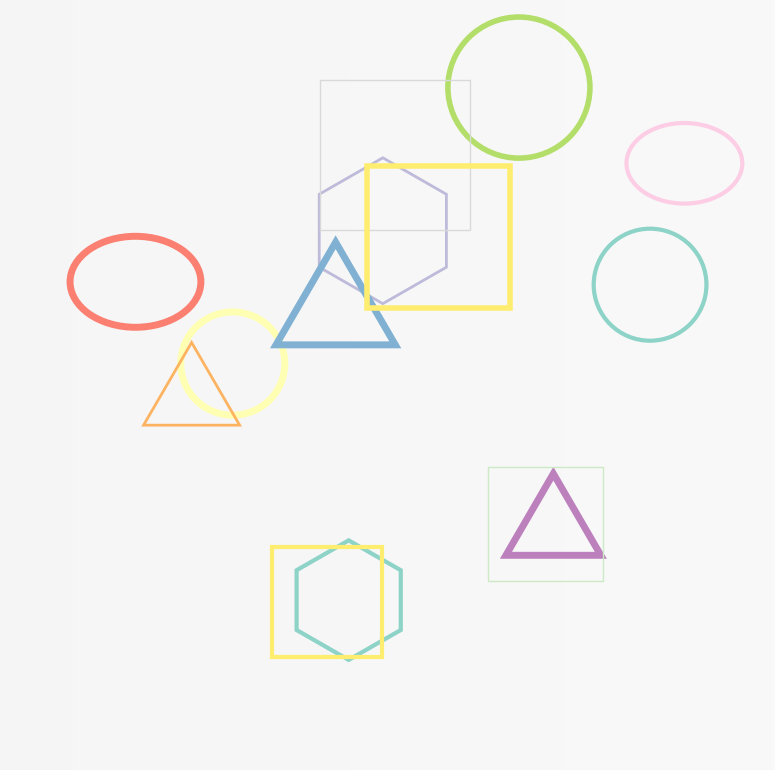[{"shape": "hexagon", "thickness": 1.5, "radius": 0.39, "center": [0.45, 0.221]}, {"shape": "circle", "thickness": 1.5, "radius": 0.36, "center": [0.839, 0.63]}, {"shape": "circle", "thickness": 2.5, "radius": 0.34, "center": [0.3, 0.528]}, {"shape": "hexagon", "thickness": 1, "radius": 0.47, "center": [0.494, 0.7]}, {"shape": "oval", "thickness": 2.5, "radius": 0.42, "center": [0.175, 0.634]}, {"shape": "triangle", "thickness": 2.5, "radius": 0.44, "center": [0.433, 0.597]}, {"shape": "triangle", "thickness": 1, "radius": 0.36, "center": [0.247, 0.484]}, {"shape": "circle", "thickness": 2, "radius": 0.46, "center": [0.67, 0.886]}, {"shape": "oval", "thickness": 1.5, "radius": 0.37, "center": [0.883, 0.788]}, {"shape": "square", "thickness": 0.5, "radius": 0.49, "center": [0.51, 0.799]}, {"shape": "triangle", "thickness": 2.5, "radius": 0.35, "center": [0.714, 0.314]}, {"shape": "square", "thickness": 0.5, "radius": 0.37, "center": [0.704, 0.319]}, {"shape": "square", "thickness": 1.5, "radius": 0.36, "center": [0.422, 0.218]}, {"shape": "square", "thickness": 2, "radius": 0.46, "center": [0.565, 0.692]}]